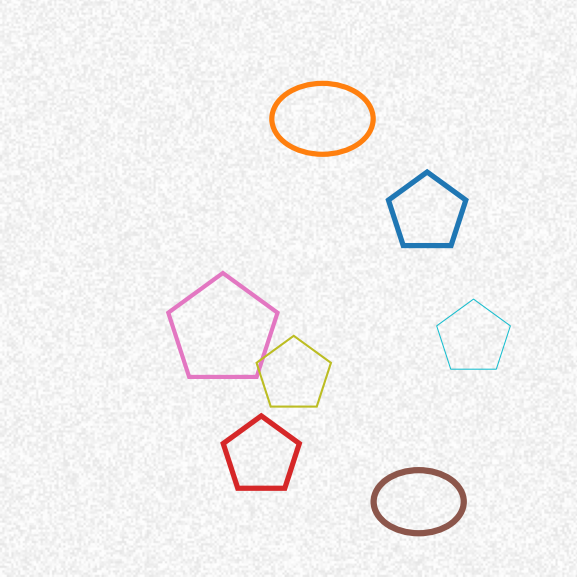[{"shape": "pentagon", "thickness": 2.5, "radius": 0.35, "center": [0.74, 0.631]}, {"shape": "oval", "thickness": 2.5, "radius": 0.44, "center": [0.558, 0.793]}, {"shape": "pentagon", "thickness": 2.5, "radius": 0.35, "center": [0.452, 0.21]}, {"shape": "oval", "thickness": 3, "radius": 0.39, "center": [0.725, 0.13]}, {"shape": "pentagon", "thickness": 2, "radius": 0.5, "center": [0.386, 0.427]}, {"shape": "pentagon", "thickness": 1, "radius": 0.34, "center": [0.509, 0.35]}, {"shape": "pentagon", "thickness": 0.5, "radius": 0.34, "center": [0.82, 0.414]}]